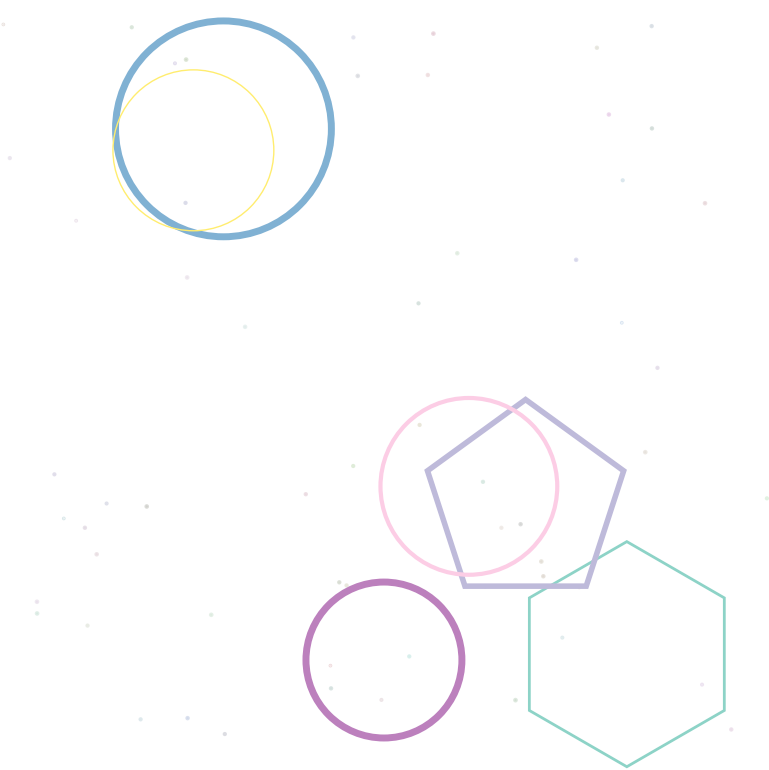[{"shape": "hexagon", "thickness": 1, "radius": 0.73, "center": [0.814, 0.15]}, {"shape": "pentagon", "thickness": 2, "radius": 0.67, "center": [0.683, 0.347]}, {"shape": "circle", "thickness": 2.5, "radius": 0.7, "center": [0.29, 0.833]}, {"shape": "circle", "thickness": 1.5, "radius": 0.57, "center": [0.609, 0.368]}, {"shape": "circle", "thickness": 2.5, "radius": 0.51, "center": [0.499, 0.143]}, {"shape": "circle", "thickness": 0.5, "radius": 0.52, "center": [0.251, 0.805]}]